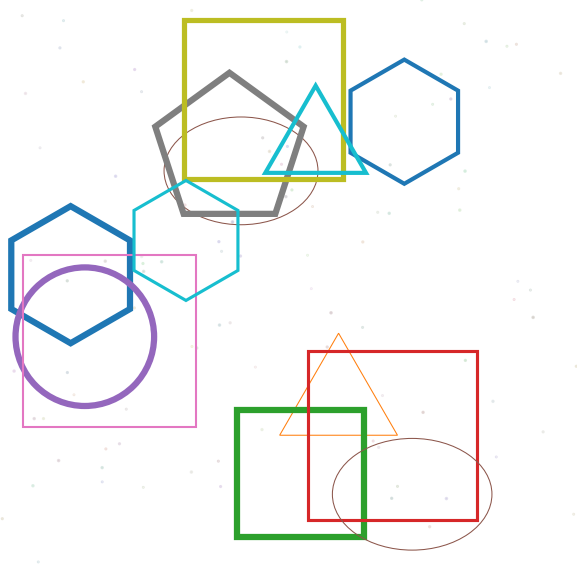[{"shape": "hexagon", "thickness": 2, "radius": 0.54, "center": [0.7, 0.788]}, {"shape": "hexagon", "thickness": 3, "radius": 0.59, "center": [0.122, 0.523]}, {"shape": "triangle", "thickness": 0.5, "radius": 0.59, "center": [0.586, 0.304]}, {"shape": "square", "thickness": 3, "radius": 0.55, "center": [0.52, 0.179]}, {"shape": "square", "thickness": 1.5, "radius": 0.73, "center": [0.68, 0.245]}, {"shape": "circle", "thickness": 3, "radius": 0.6, "center": [0.147, 0.416]}, {"shape": "oval", "thickness": 0.5, "radius": 0.69, "center": [0.714, 0.143]}, {"shape": "oval", "thickness": 0.5, "radius": 0.67, "center": [0.417, 0.703]}, {"shape": "square", "thickness": 1, "radius": 0.75, "center": [0.19, 0.409]}, {"shape": "pentagon", "thickness": 3, "radius": 0.68, "center": [0.397, 0.738]}, {"shape": "square", "thickness": 2.5, "radius": 0.69, "center": [0.456, 0.827]}, {"shape": "hexagon", "thickness": 1.5, "radius": 0.52, "center": [0.322, 0.583]}, {"shape": "triangle", "thickness": 2, "radius": 0.5, "center": [0.547, 0.75]}]